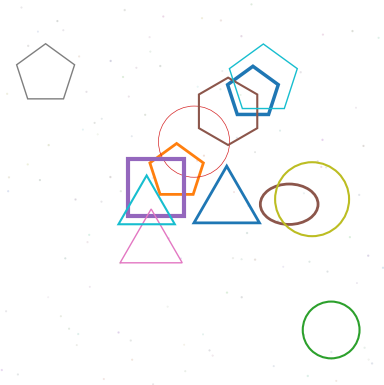[{"shape": "pentagon", "thickness": 2.5, "radius": 0.35, "center": [0.657, 0.759]}, {"shape": "triangle", "thickness": 2, "radius": 0.49, "center": [0.589, 0.47]}, {"shape": "pentagon", "thickness": 2, "radius": 0.37, "center": [0.459, 0.554]}, {"shape": "circle", "thickness": 1.5, "radius": 0.37, "center": [0.86, 0.143]}, {"shape": "circle", "thickness": 0.5, "radius": 0.46, "center": [0.504, 0.632]}, {"shape": "square", "thickness": 3, "radius": 0.37, "center": [0.405, 0.512]}, {"shape": "oval", "thickness": 2, "radius": 0.37, "center": [0.751, 0.47]}, {"shape": "hexagon", "thickness": 1.5, "radius": 0.44, "center": [0.592, 0.711]}, {"shape": "triangle", "thickness": 1, "radius": 0.47, "center": [0.393, 0.364]}, {"shape": "pentagon", "thickness": 1, "radius": 0.4, "center": [0.118, 0.807]}, {"shape": "circle", "thickness": 1.5, "radius": 0.48, "center": [0.811, 0.483]}, {"shape": "pentagon", "thickness": 1, "radius": 0.46, "center": [0.684, 0.793]}, {"shape": "triangle", "thickness": 1.5, "radius": 0.42, "center": [0.381, 0.46]}]